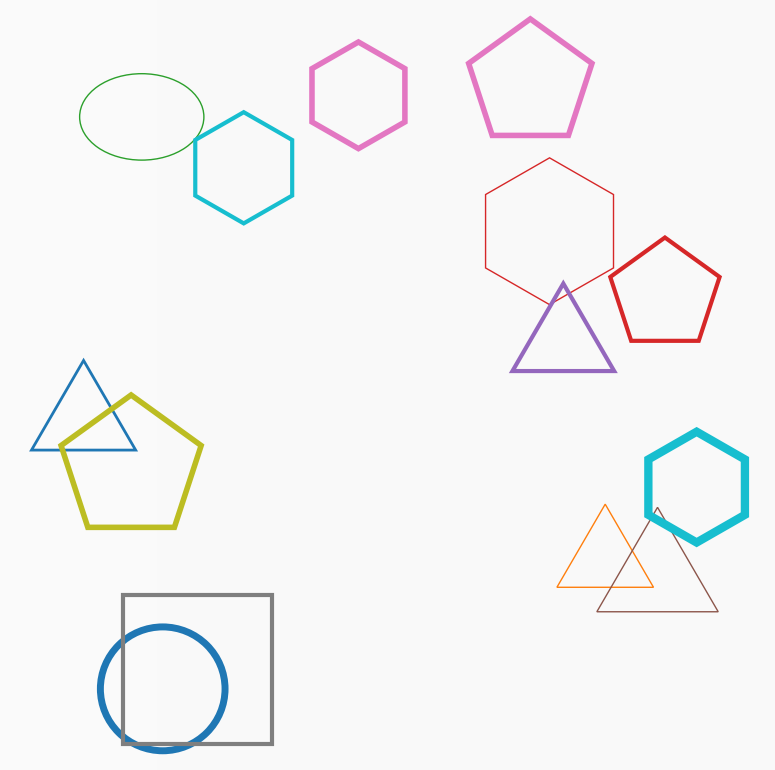[{"shape": "triangle", "thickness": 1, "radius": 0.39, "center": [0.108, 0.454]}, {"shape": "circle", "thickness": 2.5, "radius": 0.4, "center": [0.21, 0.105]}, {"shape": "triangle", "thickness": 0.5, "radius": 0.36, "center": [0.781, 0.273]}, {"shape": "oval", "thickness": 0.5, "radius": 0.4, "center": [0.183, 0.848]}, {"shape": "pentagon", "thickness": 1.5, "radius": 0.37, "center": [0.858, 0.617]}, {"shape": "hexagon", "thickness": 0.5, "radius": 0.48, "center": [0.709, 0.7]}, {"shape": "triangle", "thickness": 1.5, "radius": 0.38, "center": [0.727, 0.556]}, {"shape": "triangle", "thickness": 0.5, "radius": 0.45, "center": [0.848, 0.251]}, {"shape": "hexagon", "thickness": 2, "radius": 0.35, "center": [0.463, 0.876]}, {"shape": "pentagon", "thickness": 2, "radius": 0.42, "center": [0.684, 0.892]}, {"shape": "square", "thickness": 1.5, "radius": 0.48, "center": [0.255, 0.131]}, {"shape": "pentagon", "thickness": 2, "radius": 0.48, "center": [0.169, 0.392]}, {"shape": "hexagon", "thickness": 1.5, "radius": 0.36, "center": [0.314, 0.782]}, {"shape": "hexagon", "thickness": 3, "radius": 0.36, "center": [0.899, 0.367]}]